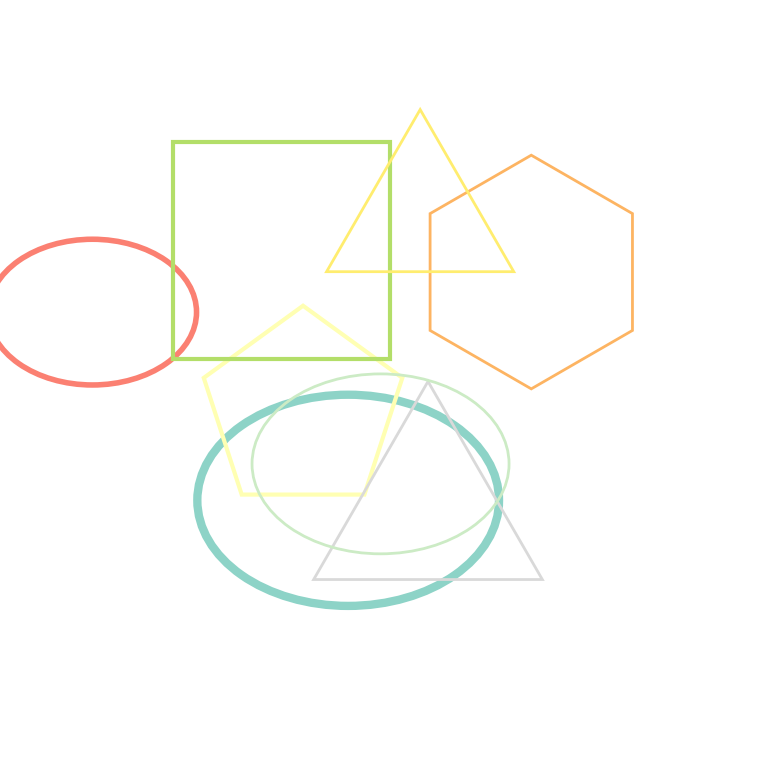[{"shape": "oval", "thickness": 3, "radius": 0.98, "center": [0.452, 0.35]}, {"shape": "pentagon", "thickness": 1.5, "radius": 0.68, "center": [0.394, 0.467]}, {"shape": "oval", "thickness": 2, "radius": 0.68, "center": [0.12, 0.595]}, {"shape": "hexagon", "thickness": 1, "radius": 0.76, "center": [0.69, 0.647]}, {"shape": "square", "thickness": 1.5, "radius": 0.71, "center": [0.366, 0.675]}, {"shape": "triangle", "thickness": 1, "radius": 0.86, "center": [0.556, 0.333]}, {"shape": "oval", "thickness": 1, "radius": 0.83, "center": [0.494, 0.398]}, {"shape": "triangle", "thickness": 1, "radius": 0.7, "center": [0.546, 0.717]}]